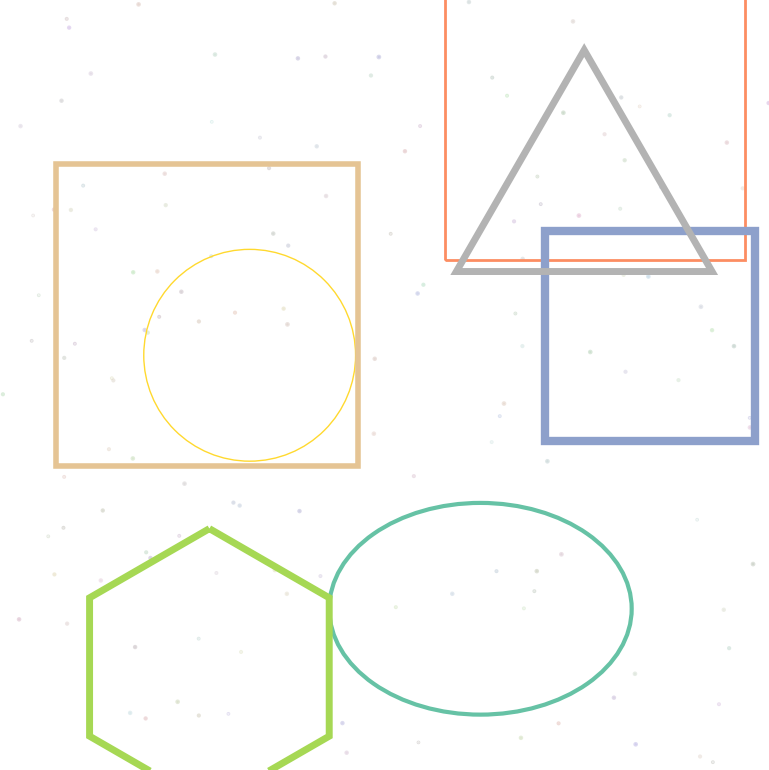[{"shape": "oval", "thickness": 1.5, "radius": 0.98, "center": [0.624, 0.209]}, {"shape": "square", "thickness": 1, "radius": 0.98, "center": [0.773, 0.858]}, {"shape": "square", "thickness": 3, "radius": 0.68, "center": [0.845, 0.564]}, {"shape": "hexagon", "thickness": 2.5, "radius": 0.9, "center": [0.272, 0.134]}, {"shape": "circle", "thickness": 0.5, "radius": 0.69, "center": [0.324, 0.539]}, {"shape": "square", "thickness": 2, "radius": 0.98, "center": [0.269, 0.591]}, {"shape": "triangle", "thickness": 2.5, "radius": 0.96, "center": [0.759, 0.743]}]